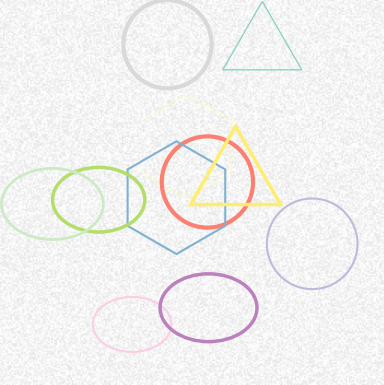[{"shape": "triangle", "thickness": 1, "radius": 0.59, "center": [0.681, 0.878]}, {"shape": "hexagon", "thickness": 0.5, "radius": 0.67, "center": [0.484, 0.619]}, {"shape": "circle", "thickness": 1.5, "radius": 0.59, "center": [0.811, 0.367]}, {"shape": "circle", "thickness": 3, "radius": 0.59, "center": [0.539, 0.527]}, {"shape": "hexagon", "thickness": 1.5, "radius": 0.73, "center": [0.458, 0.487]}, {"shape": "oval", "thickness": 2.5, "radius": 0.6, "center": [0.256, 0.481]}, {"shape": "oval", "thickness": 1.5, "radius": 0.51, "center": [0.343, 0.157]}, {"shape": "circle", "thickness": 3, "radius": 0.57, "center": [0.435, 0.885]}, {"shape": "oval", "thickness": 2.5, "radius": 0.63, "center": [0.542, 0.201]}, {"shape": "oval", "thickness": 2, "radius": 0.66, "center": [0.136, 0.47]}, {"shape": "triangle", "thickness": 2.5, "radius": 0.68, "center": [0.612, 0.536]}]